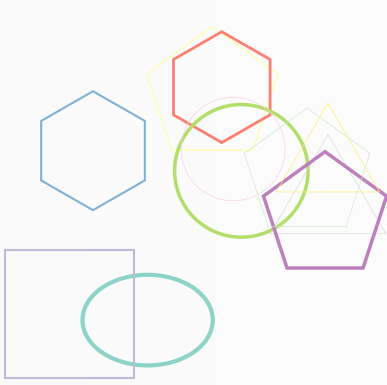[{"shape": "oval", "thickness": 3, "radius": 0.84, "center": [0.381, 0.169]}, {"shape": "pentagon", "thickness": 1, "radius": 0.89, "center": [0.548, 0.753]}, {"shape": "square", "thickness": 1.5, "radius": 0.83, "center": [0.179, 0.185]}, {"shape": "hexagon", "thickness": 2, "radius": 0.72, "center": [0.572, 0.774]}, {"shape": "hexagon", "thickness": 1.5, "radius": 0.77, "center": [0.24, 0.609]}, {"shape": "circle", "thickness": 2.5, "radius": 0.86, "center": [0.623, 0.556]}, {"shape": "circle", "thickness": 0.5, "radius": 0.67, "center": [0.601, 0.613]}, {"shape": "triangle", "thickness": 0.5, "radius": 0.86, "center": [0.847, 0.479]}, {"shape": "pentagon", "thickness": 2.5, "radius": 0.84, "center": [0.839, 0.439]}, {"shape": "pentagon", "thickness": 0.5, "radius": 0.85, "center": [0.793, 0.549]}, {"shape": "triangle", "thickness": 0.5, "radius": 0.77, "center": [0.846, 0.578]}]